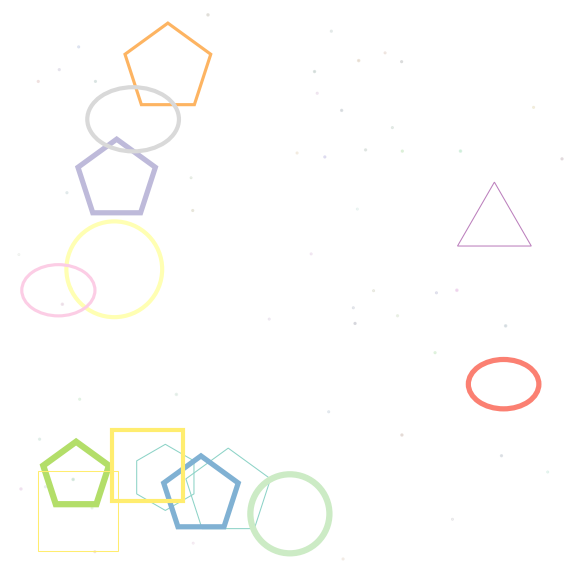[{"shape": "pentagon", "thickness": 0.5, "radius": 0.39, "center": [0.395, 0.146]}, {"shape": "hexagon", "thickness": 0.5, "radius": 0.29, "center": [0.286, 0.173]}, {"shape": "circle", "thickness": 2, "radius": 0.41, "center": [0.198, 0.533]}, {"shape": "pentagon", "thickness": 2.5, "radius": 0.35, "center": [0.202, 0.688]}, {"shape": "oval", "thickness": 2.5, "radius": 0.31, "center": [0.872, 0.334]}, {"shape": "pentagon", "thickness": 2.5, "radius": 0.34, "center": [0.348, 0.142]}, {"shape": "pentagon", "thickness": 1.5, "radius": 0.39, "center": [0.291, 0.881]}, {"shape": "pentagon", "thickness": 3, "radius": 0.3, "center": [0.132, 0.174]}, {"shape": "oval", "thickness": 1.5, "radius": 0.32, "center": [0.101, 0.497]}, {"shape": "oval", "thickness": 2, "radius": 0.4, "center": [0.231, 0.793]}, {"shape": "triangle", "thickness": 0.5, "radius": 0.37, "center": [0.856, 0.61]}, {"shape": "circle", "thickness": 3, "radius": 0.34, "center": [0.502, 0.109]}, {"shape": "square", "thickness": 0.5, "radius": 0.35, "center": [0.135, 0.115]}, {"shape": "square", "thickness": 2, "radius": 0.31, "center": [0.256, 0.193]}]